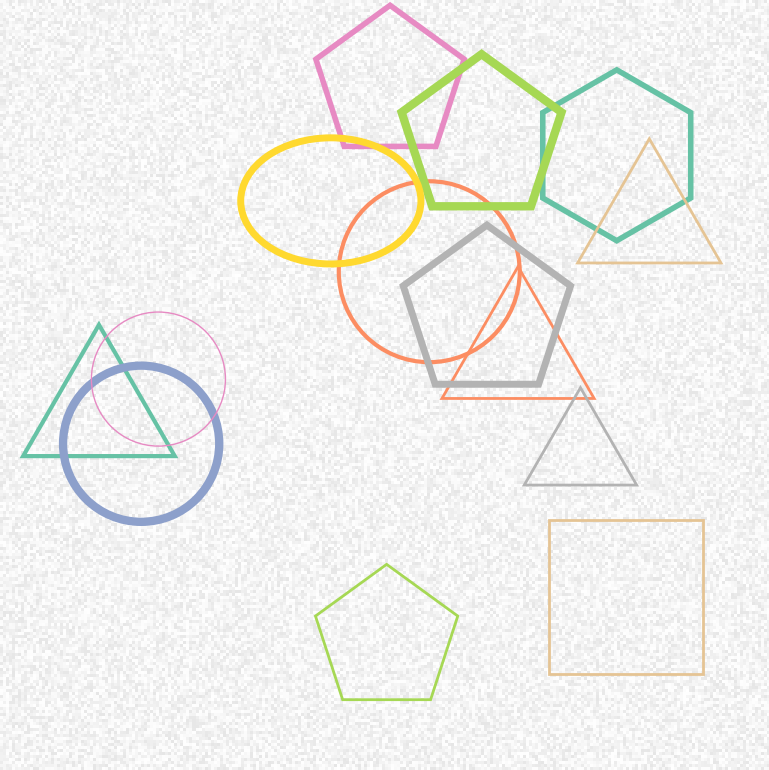[{"shape": "hexagon", "thickness": 2, "radius": 0.55, "center": [0.801, 0.798]}, {"shape": "triangle", "thickness": 1.5, "radius": 0.57, "center": [0.129, 0.464]}, {"shape": "triangle", "thickness": 1, "radius": 0.57, "center": [0.673, 0.54]}, {"shape": "circle", "thickness": 1.5, "radius": 0.59, "center": [0.557, 0.647]}, {"shape": "circle", "thickness": 3, "radius": 0.51, "center": [0.183, 0.424]}, {"shape": "circle", "thickness": 0.5, "radius": 0.44, "center": [0.206, 0.508]}, {"shape": "pentagon", "thickness": 2, "radius": 0.51, "center": [0.507, 0.892]}, {"shape": "pentagon", "thickness": 3, "radius": 0.55, "center": [0.625, 0.82]}, {"shape": "pentagon", "thickness": 1, "radius": 0.49, "center": [0.502, 0.17]}, {"shape": "oval", "thickness": 2.5, "radius": 0.59, "center": [0.43, 0.739]}, {"shape": "triangle", "thickness": 1, "radius": 0.54, "center": [0.843, 0.712]}, {"shape": "square", "thickness": 1, "radius": 0.5, "center": [0.813, 0.225]}, {"shape": "triangle", "thickness": 1, "radius": 0.42, "center": [0.754, 0.412]}, {"shape": "pentagon", "thickness": 2.5, "radius": 0.57, "center": [0.632, 0.593]}]